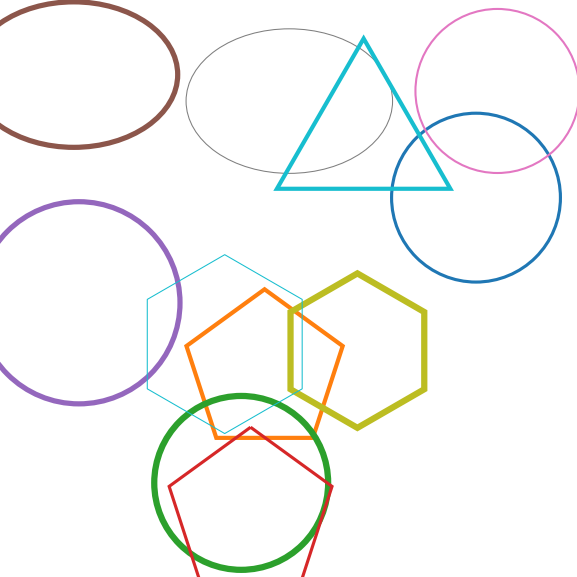[{"shape": "circle", "thickness": 1.5, "radius": 0.73, "center": [0.824, 0.657]}, {"shape": "pentagon", "thickness": 2, "radius": 0.71, "center": [0.458, 0.356]}, {"shape": "circle", "thickness": 3, "radius": 0.75, "center": [0.418, 0.163]}, {"shape": "pentagon", "thickness": 1.5, "radius": 0.74, "center": [0.434, 0.111]}, {"shape": "circle", "thickness": 2.5, "radius": 0.88, "center": [0.137, 0.475]}, {"shape": "oval", "thickness": 2.5, "radius": 0.9, "center": [0.128, 0.87]}, {"shape": "circle", "thickness": 1, "radius": 0.71, "center": [0.861, 0.842]}, {"shape": "oval", "thickness": 0.5, "radius": 0.89, "center": [0.501, 0.824]}, {"shape": "hexagon", "thickness": 3, "radius": 0.67, "center": [0.619, 0.392]}, {"shape": "hexagon", "thickness": 0.5, "radius": 0.77, "center": [0.389, 0.403]}, {"shape": "triangle", "thickness": 2, "radius": 0.87, "center": [0.63, 0.759]}]